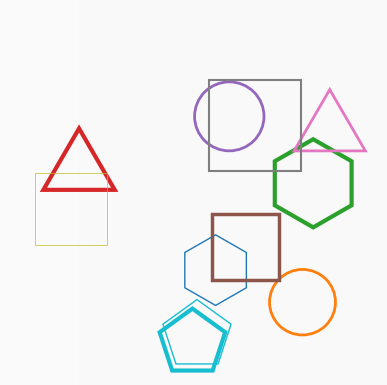[{"shape": "hexagon", "thickness": 1, "radius": 0.46, "center": [0.556, 0.298]}, {"shape": "circle", "thickness": 2, "radius": 0.43, "center": [0.781, 0.215]}, {"shape": "hexagon", "thickness": 3, "radius": 0.57, "center": [0.808, 0.524]}, {"shape": "triangle", "thickness": 3, "radius": 0.53, "center": [0.204, 0.56]}, {"shape": "circle", "thickness": 2, "radius": 0.45, "center": [0.592, 0.698]}, {"shape": "square", "thickness": 2.5, "radius": 0.43, "center": [0.634, 0.359]}, {"shape": "triangle", "thickness": 2, "radius": 0.53, "center": [0.851, 0.661]}, {"shape": "square", "thickness": 1.5, "radius": 0.6, "center": [0.657, 0.674]}, {"shape": "square", "thickness": 0.5, "radius": 0.47, "center": [0.183, 0.458]}, {"shape": "pentagon", "thickness": 1, "radius": 0.46, "center": [0.508, 0.129]}, {"shape": "pentagon", "thickness": 3, "radius": 0.44, "center": [0.497, 0.11]}]